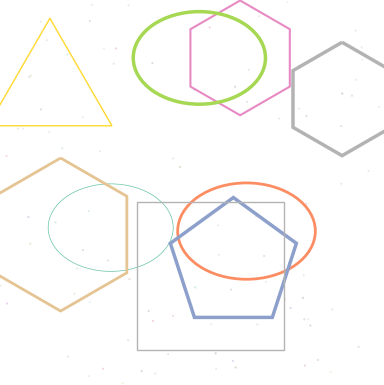[{"shape": "oval", "thickness": 0.5, "radius": 0.81, "center": [0.288, 0.409]}, {"shape": "oval", "thickness": 2, "radius": 0.89, "center": [0.64, 0.4]}, {"shape": "pentagon", "thickness": 2.5, "radius": 0.86, "center": [0.606, 0.315]}, {"shape": "hexagon", "thickness": 1.5, "radius": 0.75, "center": [0.624, 0.85]}, {"shape": "oval", "thickness": 2.5, "radius": 0.86, "center": [0.518, 0.85]}, {"shape": "triangle", "thickness": 1, "radius": 0.93, "center": [0.13, 0.766]}, {"shape": "hexagon", "thickness": 2, "radius": 0.99, "center": [0.157, 0.391]}, {"shape": "square", "thickness": 1, "radius": 0.96, "center": [0.546, 0.283]}, {"shape": "hexagon", "thickness": 2.5, "radius": 0.74, "center": [0.889, 0.743]}]